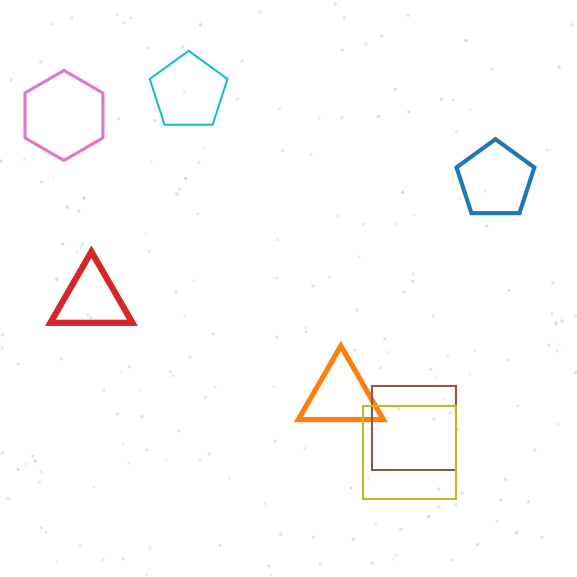[{"shape": "pentagon", "thickness": 2, "radius": 0.35, "center": [0.858, 0.687]}, {"shape": "triangle", "thickness": 2.5, "radius": 0.43, "center": [0.59, 0.315]}, {"shape": "triangle", "thickness": 3, "radius": 0.41, "center": [0.158, 0.481]}, {"shape": "square", "thickness": 1, "radius": 0.36, "center": [0.716, 0.257]}, {"shape": "hexagon", "thickness": 1.5, "radius": 0.39, "center": [0.111, 0.799]}, {"shape": "square", "thickness": 1, "radius": 0.4, "center": [0.71, 0.215]}, {"shape": "pentagon", "thickness": 1, "radius": 0.35, "center": [0.327, 0.84]}]